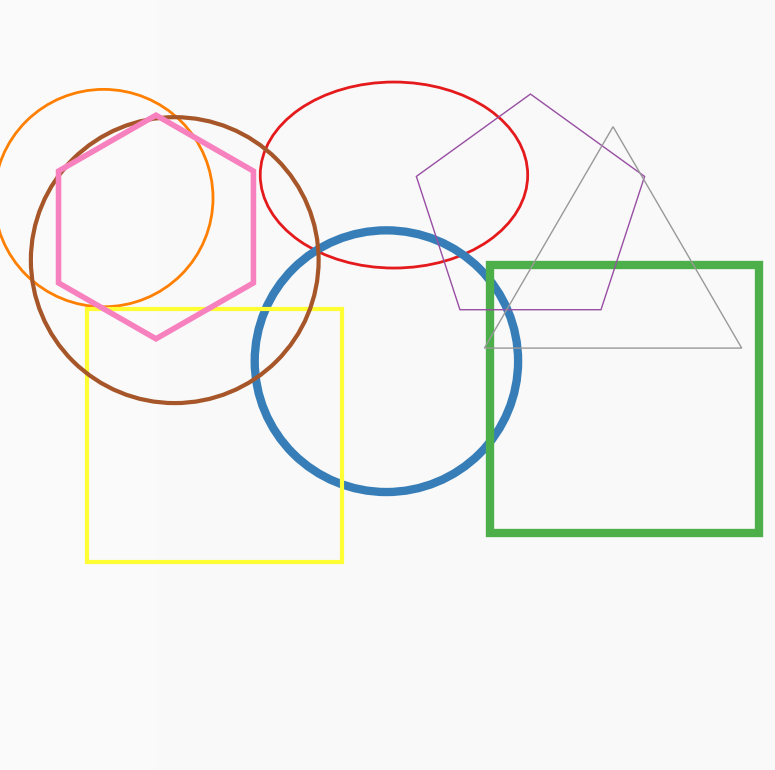[{"shape": "oval", "thickness": 1, "radius": 0.86, "center": [0.508, 0.773]}, {"shape": "circle", "thickness": 3, "radius": 0.85, "center": [0.499, 0.531]}, {"shape": "square", "thickness": 3, "radius": 0.87, "center": [0.806, 0.481]}, {"shape": "pentagon", "thickness": 0.5, "radius": 0.77, "center": [0.684, 0.723]}, {"shape": "circle", "thickness": 1, "radius": 0.71, "center": [0.134, 0.743]}, {"shape": "square", "thickness": 1.5, "radius": 0.82, "center": [0.277, 0.435]}, {"shape": "circle", "thickness": 1.5, "radius": 0.93, "center": [0.225, 0.662]}, {"shape": "hexagon", "thickness": 2, "radius": 0.73, "center": [0.201, 0.705]}, {"shape": "triangle", "thickness": 0.5, "radius": 0.96, "center": [0.791, 0.644]}]